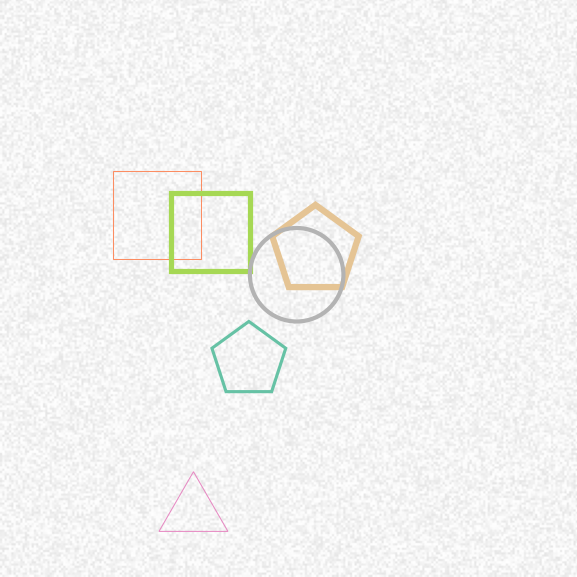[{"shape": "pentagon", "thickness": 1.5, "radius": 0.34, "center": [0.431, 0.375]}, {"shape": "square", "thickness": 0.5, "radius": 0.38, "center": [0.272, 0.627]}, {"shape": "triangle", "thickness": 0.5, "radius": 0.34, "center": [0.335, 0.113]}, {"shape": "square", "thickness": 2.5, "radius": 0.34, "center": [0.365, 0.597]}, {"shape": "pentagon", "thickness": 3, "radius": 0.39, "center": [0.546, 0.566]}, {"shape": "circle", "thickness": 2, "radius": 0.4, "center": [0.514, 0.523]}]